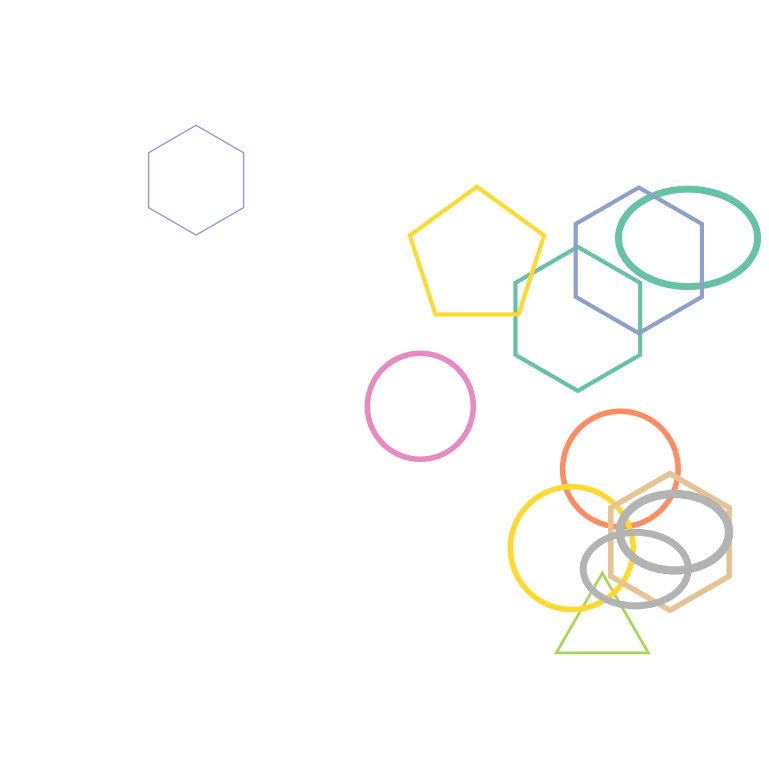[{"shape": "oval", "thickness": 2.5, "radius": 0.45, "center": [0.894, 0.691]}, {"shape": "hexagon", "thickness": 1.5, "radius": 0.47, "center": [0.75, 0.586]}, {"shape": "circle", "thickness": 2, "radius": 0.38, "center": [0.806, 0.391]}, {"shape": "hexagon", "thickness": 0.5, "radius": 0.36, "center": [0.255, 0.766]}, {"shape": "hexagon", "thickness": 1.5, "radius": 0.47, "center": [0.83, 0.662]}, {"shape": "circle", "thickness": 2, "radius": 0.34, "center": [0.546, 0.472]}, {"shape": "triangle", "thickness": 1, "radius": 0.35, "center": [0.782, 0.187]}, {"shape": "circle", "thickness": 2, "radius": 0.4, "center": [0.743, 0.288]}, {"shape": "pentagon", "thickness": 1.5, "radius": 0.46, "center": [0.619, 0.666]}, {"shape": "hexagon", "thickness": 2, "radius": 0.44, "center": [0.87, 0.296]}, {"shape": "oval", "thickness": 2.5, "radius": 0.34, "center": [0.826, 0.261]}, {"shape": "oval", "thickness": 3, "radius": 0.35, "center": [0.876, 0.309]}]